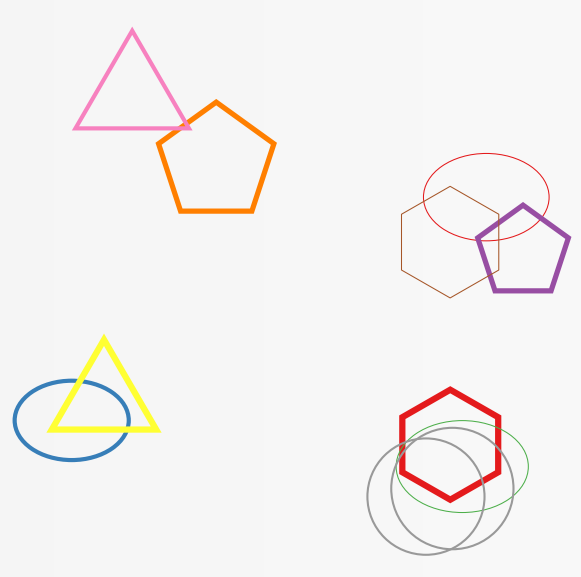[{"shape": "oval", "thickness": 0.5, "radius": 0.54, "center": [0.837, 0.658]}, {"shape": "hexagon", "thickness": 3, "radius": 0.48, "center": [0.775, 0.229]}, {"shape": "oval", "thickness": 2, "radius": 0.49, "center": [0.123, 0.271]}, {"shape": "oval", "thickness": 0.5, "radius": 0.57, "center": [0.795, 0.191]}, {"shape": "pentagon", "thickness": 2.5, "radius": 0.41, "center": [0.9, 0.562]}, {"shape": "pentagon", "thickness": 2.5, "radius": 0.52, "center": [0.372, 0.718]}, {"shape": "triangle", "thickness": 3, "radius": 0.52, "center": [0.179, 0.307]}, {"shape": "hexagon", "thickness": 0.5, "radius": 0.48, "center": [0.774, 0.58]}, {"shape": "triangle", "thickness": 2, "radius": 0.56, "center": [0.227, 0.833]}, {"shape": "circle", "thickness": 1, "radius": 0.53, "center": [0.778, 0.153]}, {"shape": "circle", "thickness": 1, "radius": 0.5, "center": [0.733, 0.139]}]